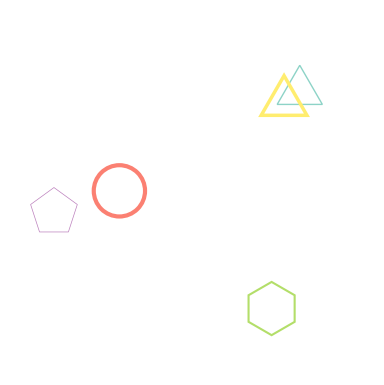[{"shape": "triangle", "thickness": 1, "radius": 0.34, "center": [0.779, 0.763]}, {"shape": "circle", "thickness": 3, "radius": 0.33, "center": [0.31, 0.504]}, {"shape": "hexagon", "thickness": 1.5, "radius": 0.35, "center": [0.705, 0.199]}, {"shape": "pentagon", "thickness": 0.5, "radius": 0.32, "center": [0.14, 0.449]}, {"shape": "triangle", "thickness": 2.5, "radius": 0.34, "center": [0.738, 0.735]}]